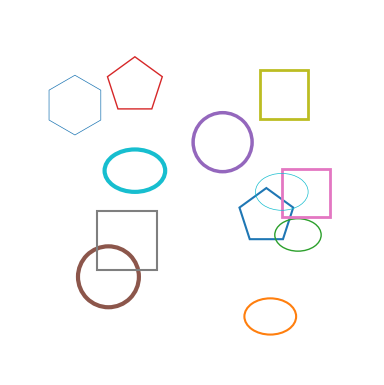[{"shape": "hexagon", "thickness": 0.5, "radius": 0.39, "center": [0.195, 0.727]}, {"shape": "pentagon", "thickness": 1.5, "radius": 0.37, "center": [0.692, 0.438]}, {"shape": "oval", "thickness": 1.5, "radius": 0.34, "center": [0.702, 0.178]}, {"shape": "oval", "thickness": 1, "radius": 0.3, "center": [0.774, 0.39]}, {"shape": "pentagon", "thickness": 1, "radius": 0.37, "center": [0.35, 0.778]}, {"shape": "circle", "thickness": 2.5, "radius": 0.38, "center": [0.578, 0.631]}, {"shape": "circle", "thickness": 3, "radius": 0.4, "center": [0.282, 0.281]}, {"shape": "square", "thickness": 2, "radius": 0.31, "center": [0.796, 0.499]}, {"shape": "square", "thickness": 1.5, "radius": 0.39, "center": [0.33, 0.375]}, {"shape": "square", "thickness": 2, "radius": 0.32, "center": [0.738, 0.755]}, {"shape": "oval", "thickness": 0.5, "radius": 0.34, "center": [0.732, 0.502]}, {"shape": "oval", "thickness": 3, "radius": 0.39, "center": [0.35, 0.557]}]